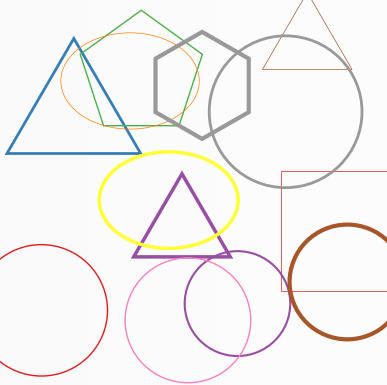[{"shape": "square", "thickness": 0.5, "radius": 0.78, "center": [0.88, 0.4]}, {"shape": "circle", "thickness": 1, "radius": 0.85, "center": [0.107, 0.194]}, {"shape": "triangle", "thickness": 2, "radius": 1.0, "center": [0.191, 0.701]}, {"shape": "pentagon", "thickness": 1, "radius": 0.83, "center": [0.365, 0.808]}, {"shape": "circle", "thickness": 1.5, "radius": 0.68, "center": [0.613, 0.211]}, {"shape": "triangle", "thickness": 2.5, "radius": 0.72, "center": [0.47, 0.405]}, {"shape": "oval", "thickness": 0.5, "radius": 0.89, "center": [0.336, 0.79]}, {"shape": "oval", "thickness": 2.5, "radius": 0.9, "center": [0.435, 0.48]}, {"shape": "circle", "thickness": 3, "radius": 0.75, "center": [0.896, 0.268]}, {"shape": "triangle", "thickness": 0.5, "radius": 0.67, "center": [0.793, 0.886]}, {"shape": "circle", "thickness": 1, "radius": 0.81, "center": [0.485, 0.168]}, {"shape": "hexagon", "thickness": 3, "radius": 0.69, "center": [0.522, 0.778]}, {"shape": "circle", "thickness": 2, "radius": 0.99, "center": [0.737, 0.71]}]